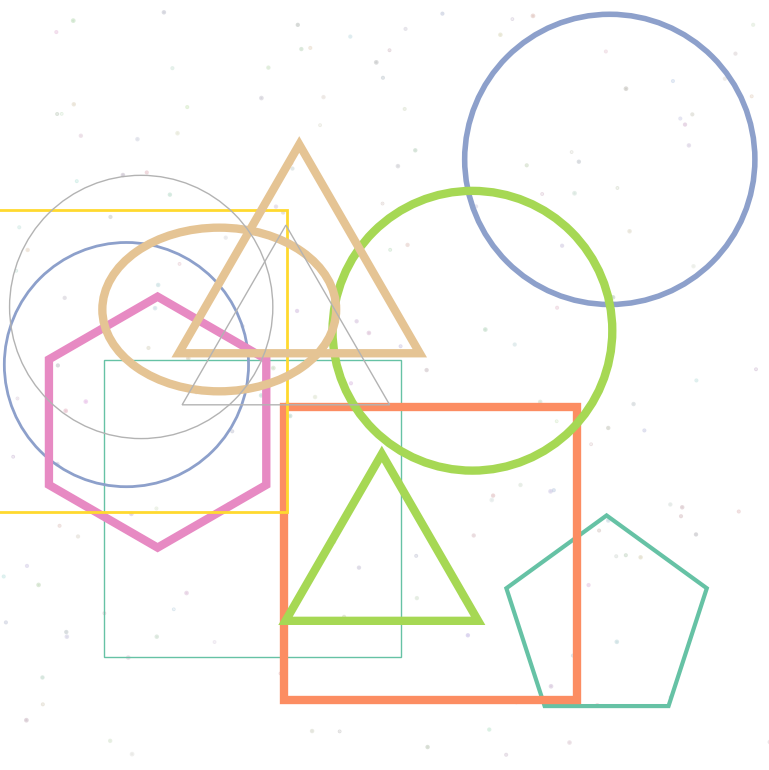[{"shape": "square", "thickness": 0.5, "radius": 0.96, "center": [0.327, 0.34]}, {"shape": "pentagon", "thickness": 1.5, "radius": 0.68, "center": [0.788, 0.194]}, {"shape": "square", "thickness": 3, "radius": 0.95, "center": [0.559, 0.281]}, {"shape": "circle", "thickness": 2, "radius": 0.94, "center": [0.792, 0.793]}, {"shape": "circle", "thickness": 1, "radius": 0.79, "center": [0.164, 0.526]}, {"shape": "hexagon", "thickness": 3, "radius": 0.81, "center": [0.205, 0.452]}, {"shape": "triangle", "thickness": 3, "radius": 0.72, "center": [0.496, 0.266]}, {"shape": "circle", "thickness": 3, "radius": 0.91, "center": [0.614, 0.57]}, {"shape": "square", "thickness": 1, "radius": 0.98, "center": [0.177, 0.532]}, {"shape": "triangle", "thickness": 3, "radius": 0.9, "center": [0.389, 0.632]}, {"shape": "oval", "thickness": 3, "radius": 0.76, "center": [0.285, 0.598]}, {"shape": "triangle", "thickness": 0.5, "radius": 0.78, "center": [0.371, 0.552]}, {"shape": "circle", "thickness": 0.5, "radius": 0.85, "center": [0.183, 0.601]}]